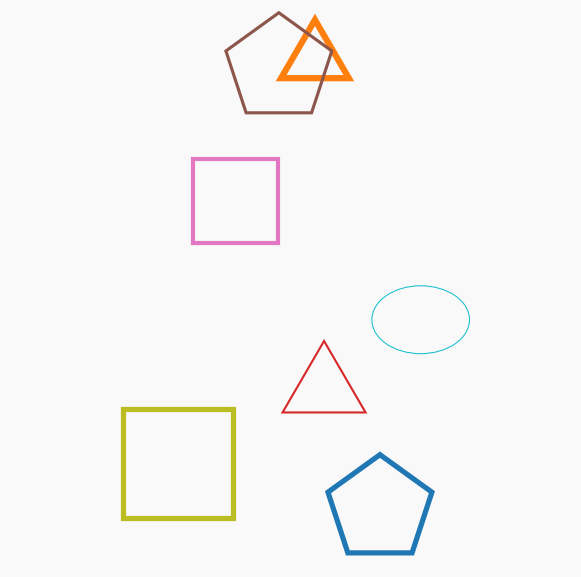[{"shape": "pentagon", "thickness": 2.5, "radius": 0.47, "center": [0.654, 0.118]}, {"shape": "triangle", "thickness": 3, "radius": 0.34, "center": [0.542, 0.897]}, {"shape": "triangle", "thickness": 1, "radius": 0.41, "center": [0.558, 0.326]}, {"shape": "pentagon", "thickness": 1.5, "radius": 0.48, "center": [0.48, 0.881]}, {"shape": "square", "thickness": 2, "radius": 0.37, "center": [0.406, 0.651]}, {"shape": "square", "thickness": 2.5, "radius": 0.47, "center": [0.307, 0.196]}, {"shape": "oval", "thickness": 0.5, "radius": 0.42, "center": [0.724, 0.446]}]